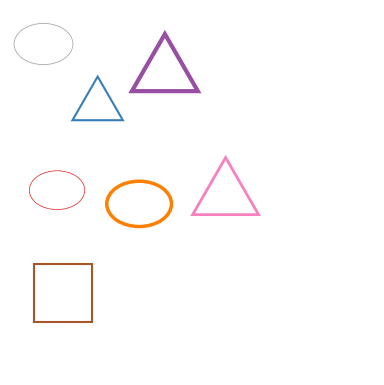[{"shape": "oval", "thickness": 0.5, "radius": 0.36, "center": [0.148, 0.506]}, {"shape": "triangle", "thickness": 1.5, "radius": 0.38, "center": [0.254, 0.726]}, {"shape": "triangle", "thickness": 3, "radius": 0.49, "center": [0.428, 0.813]}, {"shape": "oval", "thickness": 2.5, "radius": 0.42, "center": [0.361, 0.47]}, {"shape": "square", "thickness": 1.5, "radius": 0.38, "center": [0.163, 0.238]}, {"shape": "triangle", "thickness": 2, "radius": 0.49, "center": [0.586, 0.492]}, {"shape": "oval", "thickness": 0.5, "radius": 0.38, "center": [0.113, 0.886]}]